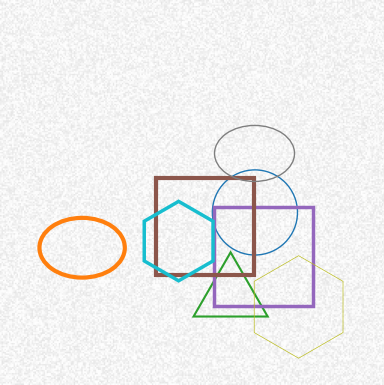[{"shape": "circle", "thickness": 1, "radius": 0.55, "center": [0.662, 0.448]}, {"shape": "oval", "thickness": 3, "radius": 0.55, "center": [0.213, 0.357]}, {"shape": "triangle", "thickness": 1.5, "radius": 0.56, "center": [0.599, 0.233]}, {"shape": "square", "thickness": 2.5, "radius": 0.64, "center": [0.685, 0.334]}, {"shape": "square", "thickness": 3, "radius": 0.63, "center": [0.533, 0.411]}, {"shape": "oval", "thickness": 1, "radius": 0.52, "center": [0.661, 0.601]}, {"shape": "hexagon", "thickness": 0.5, "radius": 0.67, "center": [0.776, 0.203]}, {"shape": "hexagon", "thickness": 2.5, "radius": 0.52, "center": [0.464, 0.374]}]